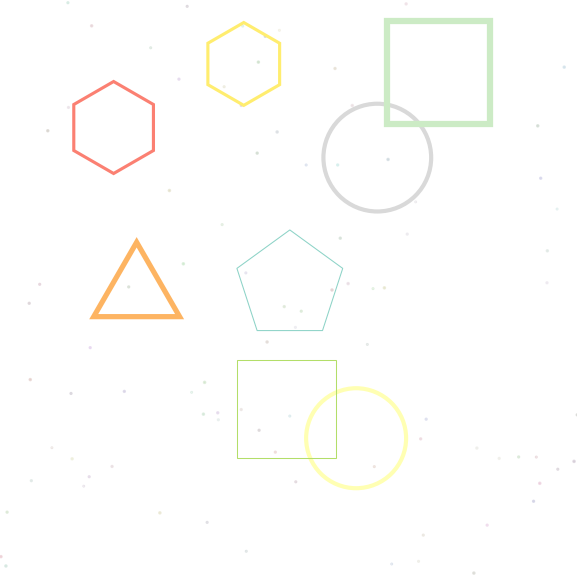[{"shape": "pentagon", "thickness": 0.5, "radius": 0.48, "center": [0.502, 0.505]}, {"shape": "circle", "thickness": 2, "radius": 0.43, "center": [0.617, 0.24]}, {"shape": "hexagon", "thickness": 1.5, "radius": 0.4, "center": [0.197, 0.778]}, {"shape": "triangle", "thickness": 2.5, "radius": 0.43, "center": [0.237, 0.494]}, {"shape": "square", "thickness": 0.5, "radius": 0.43, "center": [0.496, 0.291]}, {"shape": "circle", "thickness": 2, "radius": 0.47, "center": [0.653, 0.726]}, {"shape": "square", "thickness": 3, "radius": 0.45, "center": [0.759, 0.873]}, {"shape": "hexagon", "thickness": 1.5, "radius": 0.36, "center": [0.422, 0.888]}]